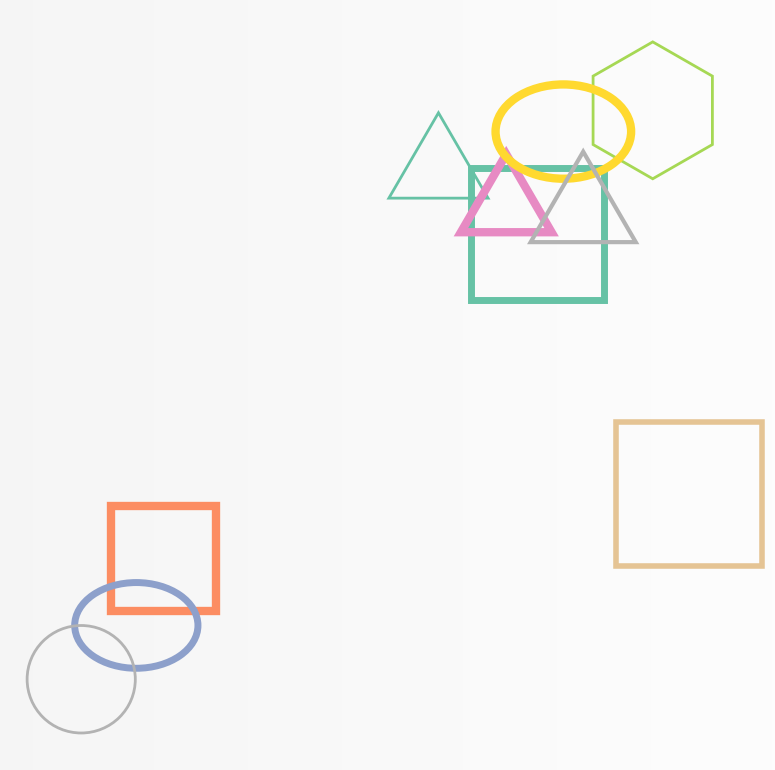[{"shape": "triangle", "thickness": 1, "radius": 0.37, "center": [0.566, 0.78]}, {"shape": "square", "thickness": 2.5, "radius": 0.43, "center": [0.693, 0.696]}, {"shape": "square", "thickness": 3, "radius": 0.34, "center": [0.211, 0.275]}, {"shape": "oval", "thickness": 2.5, "radius": 0.4, "center": [0.176, 0.188]}, {"shape": "triangle", "thickness": 3, "radius": 0.34, "center": [0.653, 0.732]}, {"shape": "hexagon", "thickness": 1, "radius": 0.44, "center": [0.842, 0.857]}, {"shape": "oval", "thickness": 3, "radius": 0.44, "center": [0.727, 0.829]}, {"shape": "square", "thickness": 2, "radius": 0.47, "center": [0.889, 0.358]}, {"shape": "circle", "thickness": 1, "radius": 0.35, "center": [0.105, 0.118]}, {"shape": "triangle", "thickness": 1.5, "radius": 0.39, "center": [0.753, 0.725]}]